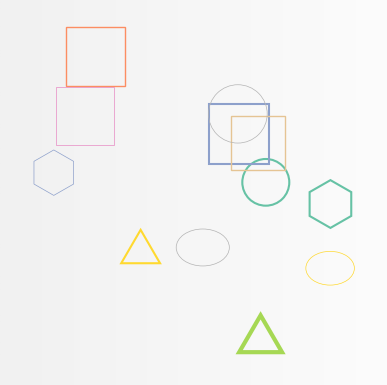[{"shape": "circle", "thickness": 1.5, "radius": 0.3, "center": [0.686, 0.526]}, {"shape": "hexagon", "thickness": 1.5, "radius": 0.31, "center": [0.853, 0.47]}, {"shape": "square", "thickness": 1, "radius": 0.38, "center": [0.246, 0.853]}, {"shape": "hexagon", "thickness": 0.5, "radius": 0.3, "center": [0.139, 0.551]}, {"shape": "square", "thickness": 1.5, "radius": 0.39, "center": [0.618, 0.651]}, {"shape": "square", "thickness": 0.5, "radius": 0.38, "center": [0.22, 0.698]}, {"shape": "triangle", "thickness": 3, "radius": 0.32, "center": [0.673, 0.117]}, {"shape": "triangle", "thickness": 1.5, "radius": 0.29, "center": [0.363, 0.345]}, {"shape": "oval", "thickness": 0.5, "radius": 0.31, "center": [0.852, 0.303]}, {"shape": "square", "thickness": 1, "radius": 0.35, "center": [0.666, 0.628]}, {"shape": "circle", "thickness": 0.5, "radius": 0.38, "center": [0.614, 0.704]}, {"shape": "oval", "thickness": 0.5, "radius": 0.34, "center": [0.523, 0.357]}]